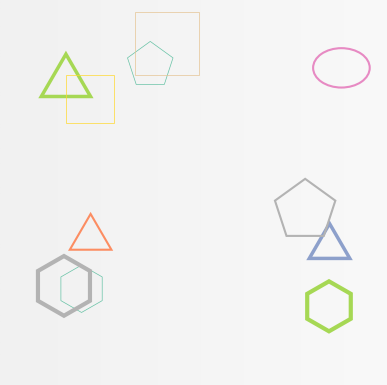[{"shape": "pentagon", "thickness": 0.5, "radius": 0.31, "center": [0.388, 0.831]}, {"shape": "hexagon", "thickness": 0.5, "radius": 0.31, "center": [0.21, 0.25]}, {"shape": "triangle", "thickness": 1.5, "radius": 0.31, "center": [0.234, 0.382]}, {"shape": "triangle", "thickness": 2.5, "radius": 0.3, "center": [0.85, 0.359]}, {"shape": "oval", "thickness": 1.5, "radius": 0.37, "center": [0.881, 0.824]}, {"shape": "triangle", "thickness": 2.5, "radius": 0.37, "center": [0.17, 0.786]}, {"shape": "hexagon", "thickness": 3, "radius": 0.32, "center": [0.849, 0.204]}, {"shape": "square", "thickness": 0.5, "radius": 0.31, "center": [0.232, 0.744]}, {"shape": "square", "thickness": 0.5, "radius": 0.41, "center": [0.431, 0.888]}, {"shape": "hexagon", "thickness": 3, "radius": 0.39, "center": [0.165, 0.257]}, {"shape": "pentagon", "thickness": 1.5, "radius": 0.41, "center": [0.787, 0.454]}]